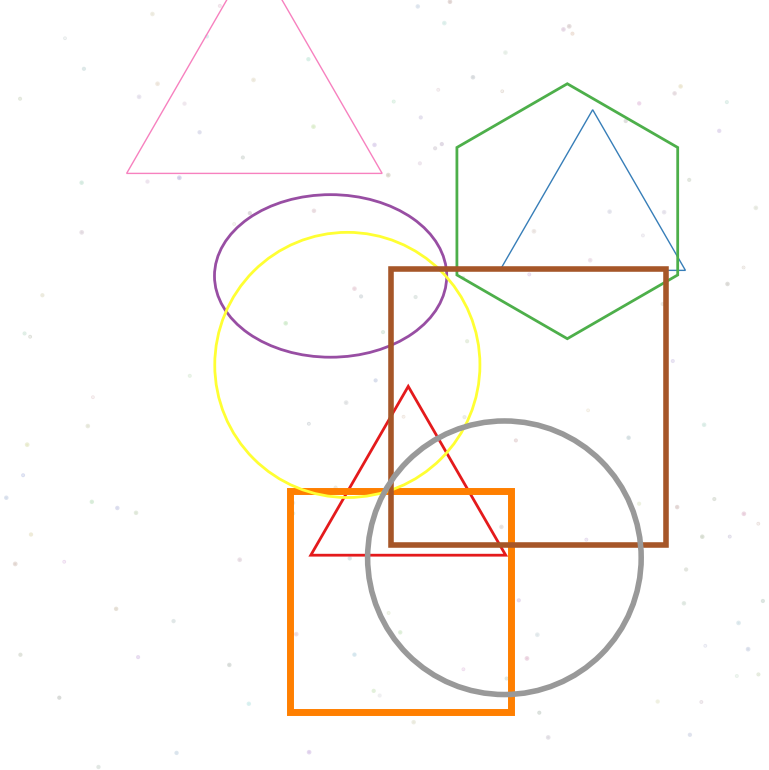[{"shape": "triangle", "thickness": 1, "radius": 0.73, "center": [0.53, 0.352]}, {"shape": "triangle", "thickness": 0.5, "radius": 0.7, "center": [0.77, 0.718]}, {"shape": "hexagon", "thickness": 1, "radius": 0.83, "center": [0.737, 0.726]}, {"shape": "oval", "thickness": 1, "radius": 0.75, "center": [0.429, 0.642]}, {"shape": "square", "thickness": 2.5, "radius": 0.72, "center": [0.52, 0.218]}, {"shape": "circle", "thickness": 1, "radius": 0.86, "center": [0.451, 0.526]}, {"shape": "square", "thickness": 2, "radius": 0.89, "center": [0.686, 0.471]}, {"shape": "triangle", "thickness": 0.5, "radius": 0.96, "center": [0.33, 0.871]}, {"shape": "circle", "thickness": 2, "radius": 0.89, "center": [0.655, 0.276]}]